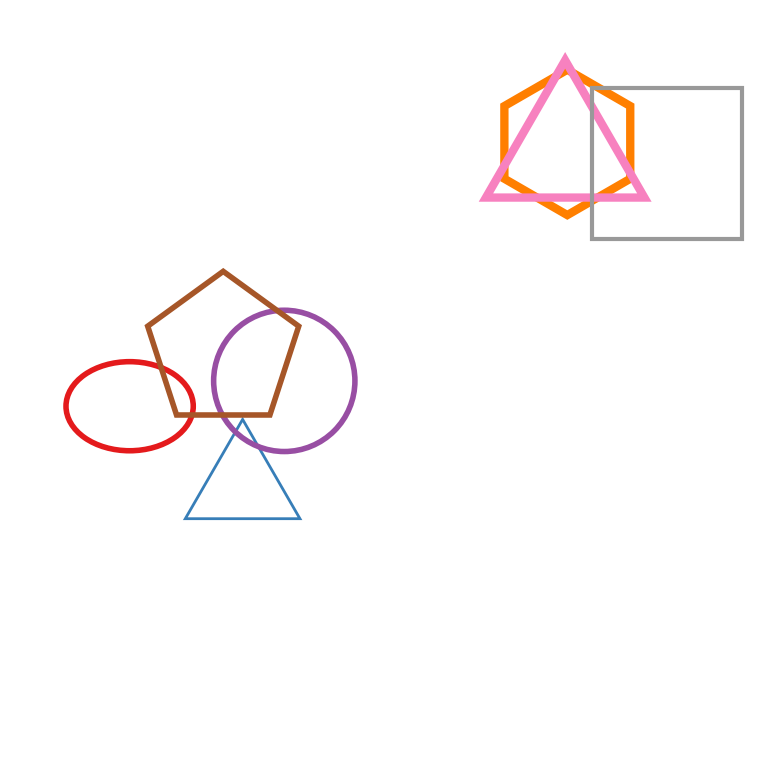[{"shape": "oval", "thickness": 2, "radius": 0.41, "center": [0.168, 0.472]}, {"shape": "triangle", "thickness": 1, "radius": 0.43, "center": [0.315, 0.369]}, {"shape": "circle", "thickness": 2, "radius": 0.46, "center": [0.369, 0.505]}, {"shape": "hexagon", "thickness": 3, "radius": 0.47, "center": [0.737, 0.815]}, {"shape": "pentagon", "thickness": 2, "radius": 0.52, "center": [0.29, 0.544]}, {"shape": "triangle", "thickness": 3, "radius": 0.59, "center": [0.734, 0.803]}, {"shape": "square", "thickness": 1.5, "radius": 0.49, "center": [0.867, 0.788]}]